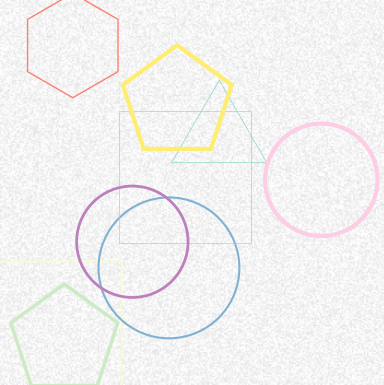[{"shape": "triangle", "thickness": 0.5, "radius": 0.71, "center": [0.569, 0.649]}, {"shape": "square", "thickness": 1, "radius": 0.93, "center": [0.129, 0.137]}, {"shape": "hexagon", "thickness": 1, "radius": 0.68, "center": [0.189, 0.882]}, {"shape": "circle", "thickness": 1.5, "radius": 0.91, "center": [0.439, 0.304]}, {"shape": "square", "thickness": 0.5, "radius": 0.86, "center": [0.481, 0.54]}, {"shape": "circle", "thickness": 3, "radius": 0.73, "center": [0.835, 0.533]}, {"shape": "circle", "thickness": 2, "radius": 0.72, "center": [0.344, 0.372]}, {"shape": "pentagon", "thickness": 2.5, "radius": 0.73, "center": [0.167, 0.116]}, {"shape": "pentagon", "thickness": 3, "radius": 0.74, "center": [0.46, 0.734]}]